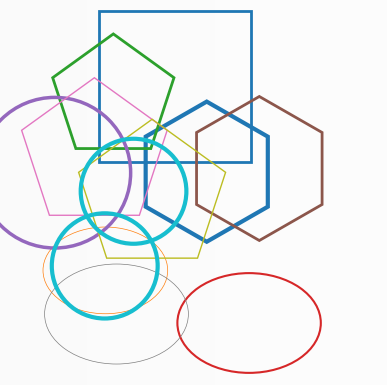[{"shape": "hexagon", "thickness": 3, "radius": 0.91, "center": [0.534, 0.554]}, {"shape": "square", "thickness": 2, "radius": 0.98, "center": [0.451, 0.775]}, {"shape": "oval", "thickness": 0.5, "radius": 0.8, "center": [0.272, 0.298]}, {"shape": "pentagon", "thickness": 2, "radius": 0.82, "center": [0.292, 0.747]}, {"shape": "oval", "thickness": 1.5, "radius": 0.93, "center": [0.643, 0.161]}, {"shape": "circle", "thickness": 2.5, "radius": 0.98, "center": [0.142, 0.551]}, {"shape": "hexagon", "thickness": 2, "radius": 0.94, "center": [0.669, 0.562]}, {"shape": "pentagon", "thickness": 1, "radius": 0.99, "center": [0.244, 0.601]}, {"shape": "oval", "thickness": 0.5, "radius": 0.93, "center": [0.301, 0.184]}, {"shape": "pentagon", "thickness": 1, "radius": 1.0, "center": [0.393, 0.491]}, {"shape": "circle", "thickness": 3, "radius": 0.68, "center": [0.27, 0.309]}, {"shape": "circle", "thickness": 3, "radius": 0.68, "center": [0.345, 0.503]}]